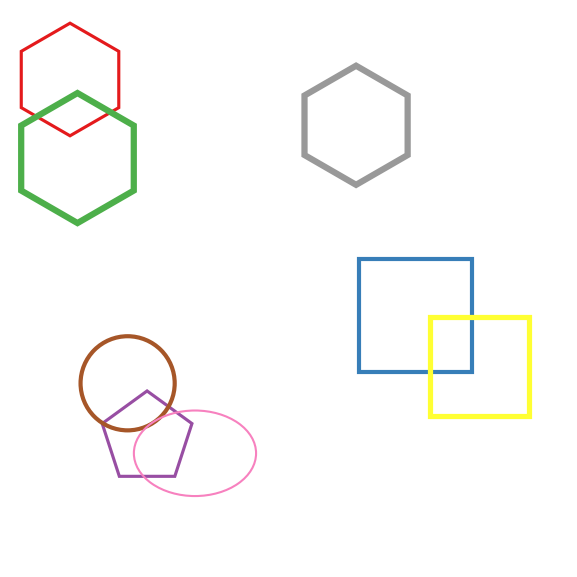[{"shape": "hexagon", "thickness": 1.5, "radius": 0.49, "center": [0.121, 0.861]}, {"shape": "square", "thickness": 2, "radius": 0.49, "center": [0.72, 0.452]}, {"shape": "hexagon", "thickness": 3, "radius": 0.56, "center": [0.134, 0.725]}, {"shape": "pentagon", "thickness": 1.5, "radius": 0.41, "center": [0.255, 0.24]}, {"shape": "square", "thickness": 2.5, "radius": 0.43, "center": [0.831, 0.365]}, {"shape": "circle", "thickness": 2, "radius": 0.41, "center": [0.221, 0.335]}, {"shape": "oval", "thickness": 1, "radius": 0.53, "center": [0.338, 0.214]}, {"shape": "hexagon", "thickness": 3, "radius": 0.52, "center": [0.617, 0.782]}]